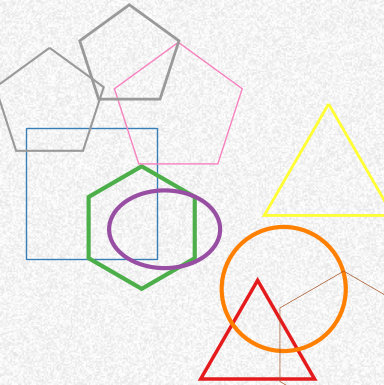[{"shape": "triangle", "thickness": 2.5, "radius": 0.85, "center": [0.669, 0.101]}, {"shape": "square", "thickness": 1, "radius": 0.85, "center": [0.238, 0.497]}, {"shape": "hexagon", "thickness": 3, "radius": 0.8, "center": [0.368, 0.409]}, {"shape": "oval", "thickness": 3, "radius": 0.72, "center": [0.428, 0.405]}, {"shape": "circle", "thickness": 3, "radius": 0.81, "center": [0.737, 0.249]}, {"shape": "triangle", "thickness": 2, "radius": 0.97, "center": [0.854, 0.537]}, {"shape": "hexagon", "thickness": 0.5, "radius": 0.96, "center": [0.893, 0.105]}, {"shape": "pentagon", "thickness": 1, "radius": 0.87, "center": [0.463, 0.716]}, {"shape": "pentagon", "thickness": 2, "radius": 0.68, "center": [0.336, 0.852]}, {"shape": "pentagon", "thickness": 1.5, "radius": 0.74, "center": [0.129, 0.728]}]